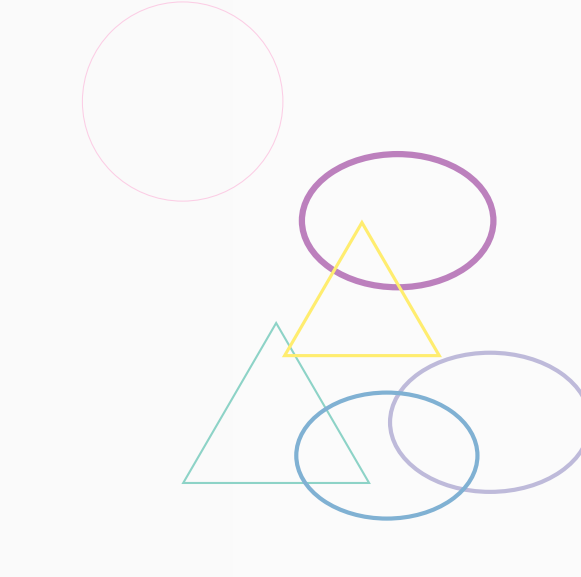[{"shape": "triangle", "thickness": 1, "radius": 0.92, "center": [0.475, 0.255]}, {"shape": "oval", "thickness": 2, "radius": 0.86, "center": [0.843, 0.268]}, {"shape": "oval", "thickness": 2, "radius": 0.78, "center": [0.666, 0.21]}, {"shape": "circle", "thickness": 0.5, "radius": 0.86, "center": [0.314, 0.823]}, {"shape": "oval", "thickness": 3, "radius": 0.82, "center": [0.684, 0.617]}, {"shape": "triangle", "thickness": 1.5, "radius": 0.77, "center": [0.623, 0.46]}]